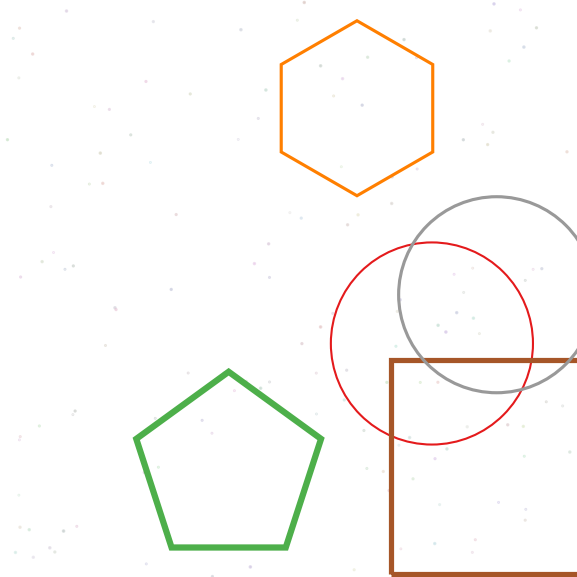[{"shape": "circle", "thickness": 1, "radius": 0.87, "center": [0.748, 0.404]}, {"shape": "pentagon", "thickness": 3, "radius": 0.84, "center": [0.396, 0.187]}, {"shape": "hexagon", "thickness": 1.5, "radius": 0.76, "center": [0.618, 0.812]}, {"shape": "square", "thickness": 2.5, "radius": 0.92, "center": [0.861, 0.191]}, {"shape": "circle", "thickness": 1.5, "radius": 0.85, "center": [0.86, 0.489]}]